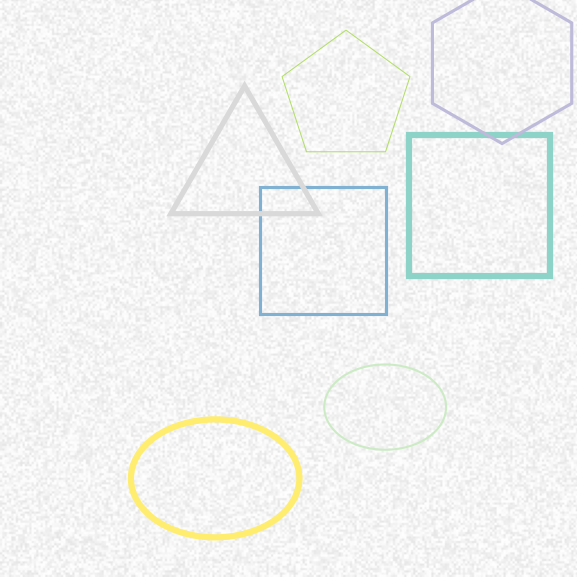[{"shape": "square", "thickness": 3, "radius": 0.61, "center": [0.83, 0.644]}, {"shape": "hexagon", "thickness": 1.5, "radius": 0.7, "center": [0.869, 0.89]}, {"shape": "square", "thickness": 1.5, "radius": 0.55, "center": [0.559, 0.565]}, {"shape": "pentagon", "thickness": 0.5, "radius": 0.58, "center": [0.599, 0.831]}, {"shape": "triangle", "thickness": 2.5, "radius": 0.74, "center": [0.424, 0.703]}, {"shape": "oval", "thickness": 1, "radius": 0.53, "center": [0.667, 0.294]}, {"shape": "oval", "thickness": 3, "radius": 0.73, "center": [0.373, 0.171]}]